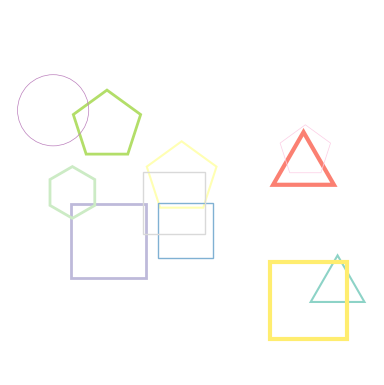[{"shape": "triangle", "thickness": 1.5, "radius": 0.4, "center": [0.877, 0.256]}, {"shape": "pentagon", "thickness": 1.5, "radius": 0.48, "center": [0.472, 0.538]}, {"shape": "square", "thickness": 2, "radius": 0.48, "center": [0.282, 0.374]}, {"shape": "triangle", "thickness": 3, "radius": 0.46, "center": [0.788, 0.566]}, {"shape": "square", "thickness": 1, "radius": 0.35, "center": [0.482, 0.402]}, {"shape": "pentagon", "thickness": 2, "radius": 0.46, "center": [0.278, 0.674]}, {"shape": "pentagon", "thickness": 0.5, "radius": 0.34, "center": [0.793, 0.607]}, {"shape": "square", "thickness": 1, "radius": 0.4, "center": [0.453, 0.472]}, {"shape": "circle", "thickness": 0.5, "radius": 0.46, "center": [0.138, 0.714]}, {"shape": "hexagon", "thickness": 2, "radius": 0.34, "center": [0.188, 0.5]}, {"shape": "square", "thickness": 3, "radius": 0.5, "center": [0.801, 0.22]}]